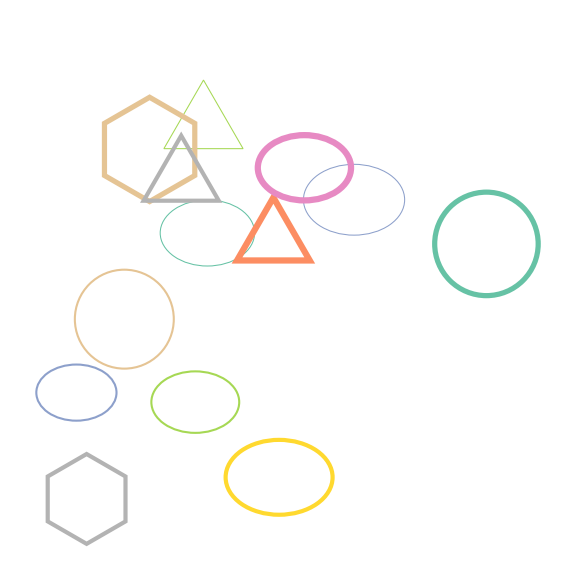[{"shape": "oval", "thickness": 0.5, "radius": 0.41, "center": [0.359, 0.596]}, {"shape": "circle", "thickness": 2.5, "radius": 0.45, "center": [0.842, 0.577]}, {"shape": "triangle", "thickness": 3, "radius": 0.36, "center": [0.473, 0.584]}, {"shape": "oval", "thickness": 1, "radius": 0.35, "center": [0.132, 0.319]}, {"shape": "oval", "thickness": 0.5, "radius": 0.44, "center": [0.613, 0.653]}, {"shape": "oval", "thickness": 3, "radius": 0.4, "center": [0.527, 0.709]}, {"shape": "oval", "thickness": 1, "radius": 0.38, "center": [0.338, 0.303]}, {"shape": "triangle", "thickness": 0.5, "radius": 0.4, "center": [0.352, 0.781]}, {"shape": "oval", "thickness": 2, "radius": 0.46, "center": [0.483, 0.173]}, {"shape": "hexagon", "thickness": 2.5, "radius": 0.45, "center": [0.259, 0.74]}, {"shape": "circle", "thickness": 1, "radius": 0.43, "center": [0.215, 0.446]}, {"shape": "hexagon", "thickness": 2, "radius": 0.39, "center": [0.15, 0.135]}, {"shape": "triangle", "thickness": 2, "radius": 0.38, "center": [0.314, 0.689]}]